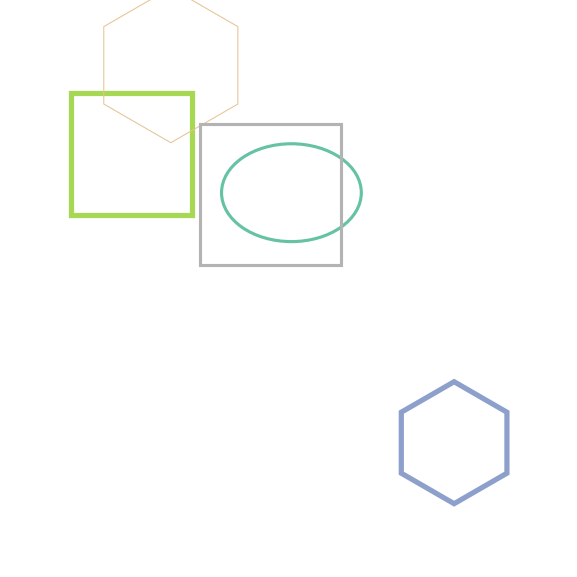[{"shape": "oval", "thickness": 1.5, "radius": 0.61, "center": [0.505, 0.665]}, {"shape": "hexagon", "thickness": 2.5, "radius": 0.53, "center": [0.786, 0.233]}, {"shape": "square", "thickness": 2.5, "radius": 0.53, "center": [0.228, 0.733]}, {"shape": "hexagon", "thickness": 0.5, "radius": 0.67, "center": [0.296, 0.886]}, {"shape": "square", "thickness": 1.5, "radius": 0.61, "center": [0.468, 0.663]}]